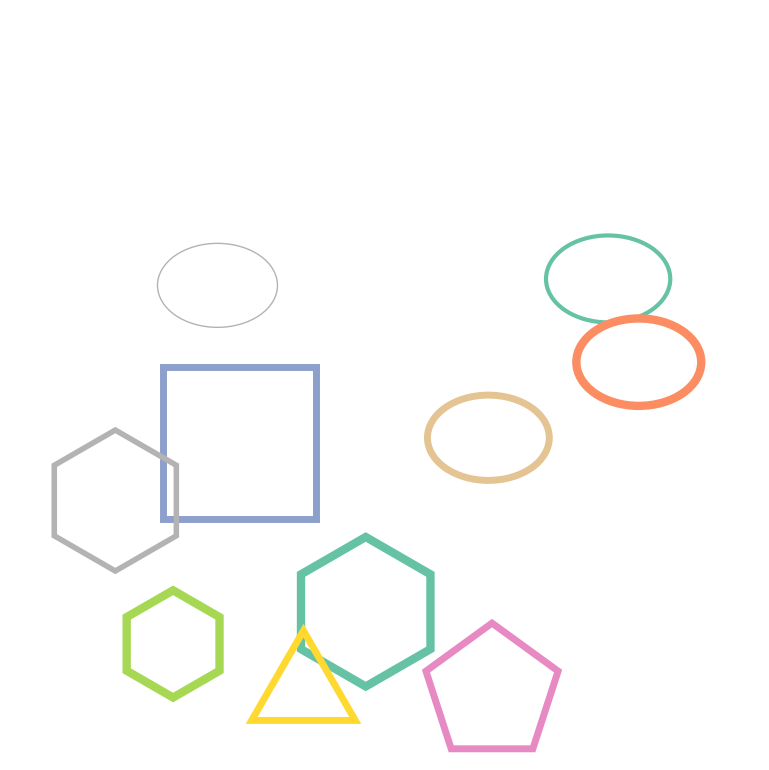[{"shape": "oval", "thickness": 1.5, "radius": 0.4, "center": [0.79, 0.638]}, {"shape": "hexagon", "thickness": 3, "radius": 0.49, "center": [0.475, 0.206]}, {"shape": "oval", "thickness": 3, "radius": 0.41, "center": [0.83, 0.53]}, {"shape": "square", "thickness": 2.5, "radius": 0.49, "center": [0.311, 0.425]}, {"shape": "pentagon", "thickness": 2.5, "radius": 0.45, "center": [0.639, 0.101]}, {"shape": "hexagon", "thickness": 3, "radius": 0.35, "center": [0.225, 0.164]}, {"shape": "triangle", "thickness": 2.5, "radius": 0.39, "center": [0.394, 0.103]}, {"shape": "oval", "thickness": 2.5, "radius": 0.4, "center": [0.634, 0.431]}, {"shape": "oval", "thickness": 0.5, "radius": 0.39, "center": [0.282, 0.629]}, {"shape": "hexagon", "thickness": 2, "radius": 0.46, "center": [0.15, 0.35]}]